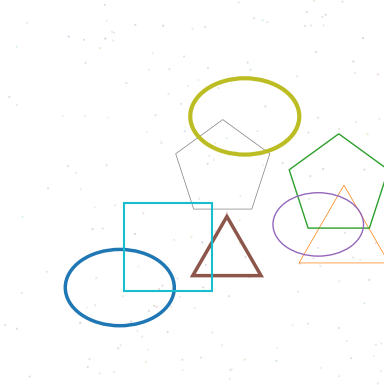[{"shape": "oval", "thickness": 2.5, "radius": 0.71, "center": [0.311, 0.253]}, {"shape": "triangle", "thickness": 0.5, "radius": 0.67, "center": [0.893, 0.384]}, {"shape": "pentagon", "thickness": 1, "radius": 0.68, "center": [0.88, 0.517]}, {"shape": "oval", "thickness": 1, "radius": 0.59, "center": [0.827, 0.417]}, {"shape": "triangle", "thickness": 2.5, "radius": 0.51, "center": [0.589, 0.335]}, {"shape": "pentagon", "thickness": 0.5, "radius": 0.64, "center": [0.579, 0.561]}, {"shape": "oval", "thickness": 3, "radius": 0.71, "center": [0.636, 0.698]}, {"shape": "square", "thickness": 1.5, "radius": 0.57, "center": [0.437, 0.359]}]